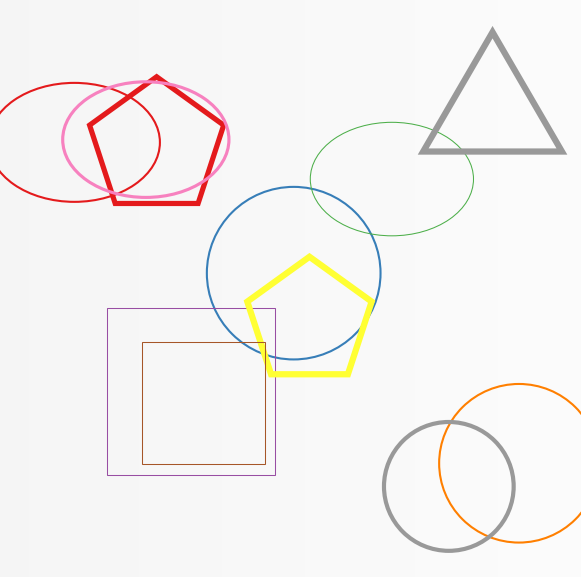[{"shape": "pentagon", "thickness": 2.5, "radius": 0.61, "center": [0.269, 0.745]}, {"shape": "oval", "thickness": 1, "radius": 0.74, "center": [0.128, 0.753]}, {"shape": "circle", "thickness": 1, "radius": 0.75, "center": [0.505, 0.526]}, {"shape": "oval", "thickness": 0.5, "radius": 0.7, "center": [0.674, 0.689]}, {"shape": "square", "thickness": 0.5, "radius": 0.72, "center": [0.329, 0.321]}, {"shape": "circle", "thickness": 1, "radius": 0.69, "center": [0.893, 0.197]}, {"shape": "pentagon", "thickness": 3, "radius": 0.56, "center": [0.532, 0.442]}, {"shape": "square", "thickness": 0.5, "radius": 0.53, "center": [0.351, 0.301]}, {"shape": "oval", "thickness": 1.5, "radius": 0.72, "center": [0.251, 0.757]}, {"shape": "triangle", "thickness": 3, "radius": 0.69, "center": [0.847, 0.806]}, {"shape": "circle", "thickness": 2, "radius": 0.56, "center": [0.772, 0.157]}]